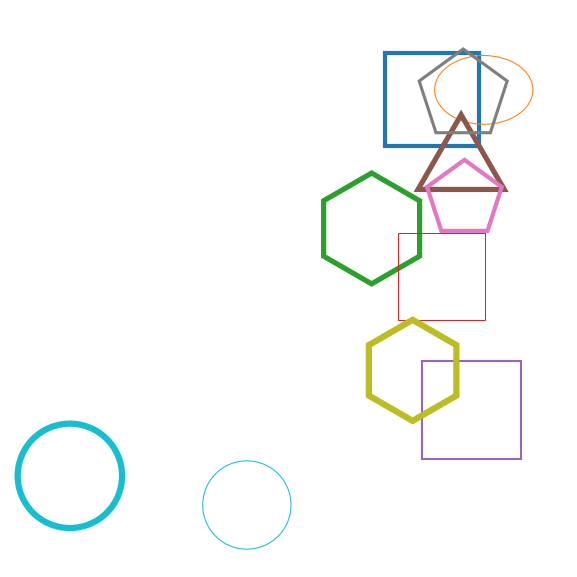[{"shape": "square", "thickness": 2, "radius": 0.41, "center": [0.747, 0.827]}, {"shape": "oval", "thickness": 0.5, "radius": 0.43, "center": [0.838, 0.843]}, {"shape": "hexagon", "thickness": 2.5, "radius": 0.48, "center": [0.643, 0.604]}, {"shape": "square", "thickness": 0.5, "radius": 0.38, "center": [0.765, 0.521]}, {"shape": "square", "thickness": 1, "radius": 0.43, "center": [0.816, 0.289]}, {"shape": "triangle", "thickness": 2.5, "radius": 0.43, "center": [0.798, 0.714]}, {"shape": "pentagon", "thickness": 2, "radius": 0.34, "center": [0.804, 0.654]}, {"shape": "pentagon", "thickness": 1.5, "radius": 0.4, "center": [0.802, 0.834]}, {"shape": "hexagon", "thickness": 3, "radius": 0.44, "center": [0.715, 0.358]}, {"shape": "circle", "thickness": 0.5, "radius": 0.38, "center": [0.427, 0.125]}, {"shape": "circle", "thickness": 3, "radius": 0.45, "center": [0.121, 0.175]}]